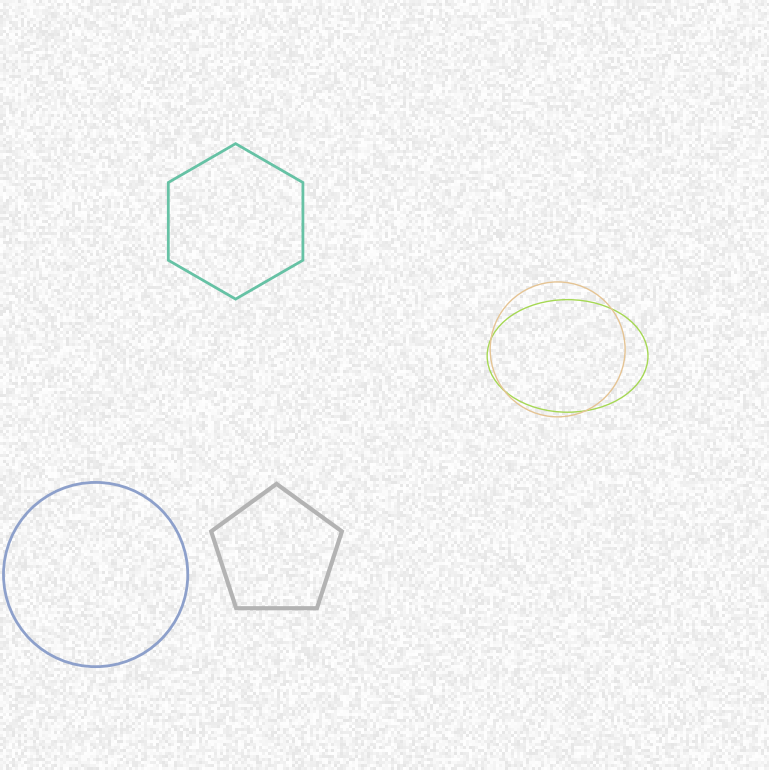[{"shape": "hexagon", "thickness": 1, "radius": 0.5, "center": [0.306, 0.712]}, {"shape": "circle", "thickness": 1, "radius": 0.6, "center": [0.124, 0.254]}, {"shape": "oval", "thickness": 0.5, "radius": 0.52, "center": [0.737, 0.538]}, {"shape": "circle", "thickness": 0.5, "radius": 0.44, "center": [0.724, 0.546]}, {"shape": "pentagon", "thickness": 1.5, "radius": 0.45, "center": [0.359, 0.282]}]